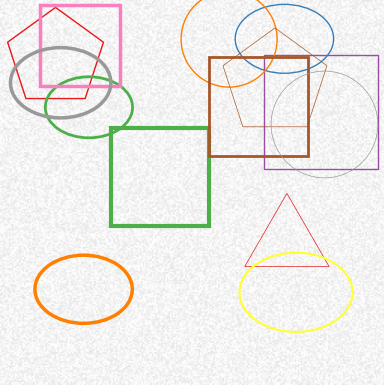[{"shape": "triangle", "thickness": 0.5, "radius": 0.63, "center": [0.745, 0.371]}, {"shape": "pentagon", "thickness": 1, "radius": 0.65, "center": [0.144, 0.85]}, {"shape": "oval", "thickness": 1, "radius": 0.64, "center": [0.739, 0.899]}, {"shape": "square", "thickness": 3, "radius": 0.64, "center": [0.416, 0.539]}, {"shape": "oval", "thickness": 2, "radius": 0.57, "center": [0.231, 0.721]}, {"shape": "square", "thickness": 1, "radius": 0.74, "center": [0.833, 0.709]}, {"shape": "circle", "thickness": 1, "radius": 0.62, "center": [0.595, 0.898]}, {"shape": "oval", "thickness": 2.5, "radius": 0.63, "center": [0.217, 0.249]}, {"shape": "oval", "thickness": 1.5, "radius": 0.73, "center": [0.769, 0.241]}, {"shape": "square", "thickness": 2, "radius": 0.64, "center": [0.672, 0.723]}, {"shape": "pentagon", "thickness": 0.5, "radius": 0.71, "center": [0.714, 0.785]}, {"shape": "square", "thickness": 2.5, "radius": 0.52, "center": [0.208, 0.881]}, {"shape": "oval", "thickness": 2.5, "radius": 0.65, "center": [0.158, 0.785]}, {"shape": "circle", "thickness": 0.5, "radius": 0.69, "center": [0.843, 0.677]}]